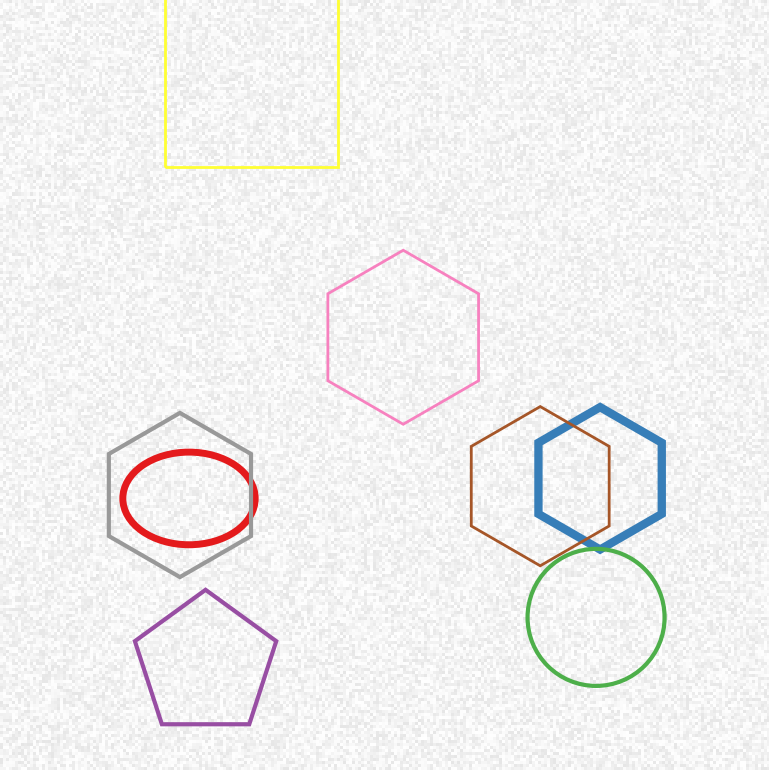[{"shape": "oval", "thickness": 2.5, "radius": 0.43, "center": [0.245, 0.353]}, {"shape": "hexagon", "thickness": 3, "radius": 0.46, "center": [0.779, 0.379]}, {"shape": "circle", "thickness": 1.5, "radius": 0.44, "center": [0.774, 0.198]}, {"shape": "pentagon", "thickness": 1.5, "radius": 0.48, "center": [0.267, 0.137]}, {"shape": "square", "thickness": 1, "radius": 0.56, "center": [0.327, 0.896]}, {"shape": "hexagon", "thickness": 1, "radius": 0.52, "center": [0.702, 0.369]}, {"shape": "hexagon", "thickness": 1, "radius": 0.56, "center": [0.524, 0.562]}, {"shape": "hexagon", "thickness": 1.5, "radius": 0.53, "center": [0.234, 0.357]}]